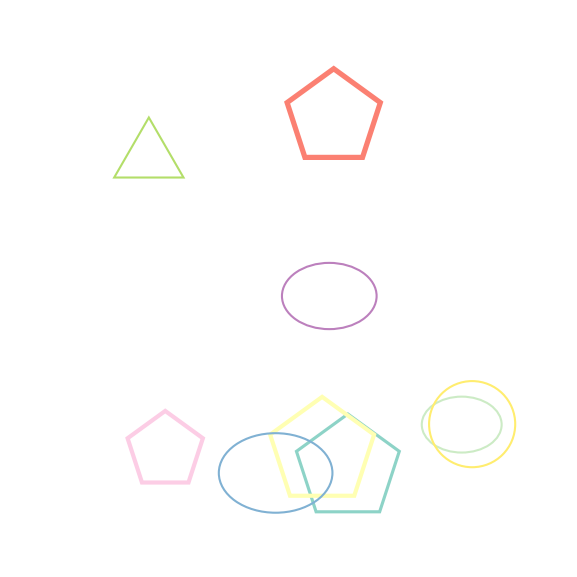[{"shape": "pentagon", "thickness": 1.5, "radius": 0.47, "center": [0.602, 0.189]}, {"shape": "pentagon", "thickness": 2, "radius": 0.47, "center": [0.558, 0.217]}, {"shape": "pentagon", "thickness": 2.5, "radius": 0.42, "center": [0.578, 0.795]}, {"shape": "oval", "thickness": 1, "radius": 0.49, "center": [0.477, 0.18]}, {"shape": "triangle", "thickness": 1, "radius": 0.35, "center": [0.258, 0.726]}, {"shape": "pentagon", "thickness": 2, "radius": 0.34, "center": [0.286, 0.219]}, {"shape": "oval", "thickness": 1, "radius": 0.41, "center": [0.57, 0.487]}, {"shape": "oval", "thickness": 1, "radius": 0.35, "center": [0.8, 0.264]}, {"shape": "circle", "thickness": 1, "radius": 0.37, "center": [0.818, 0.265]}]